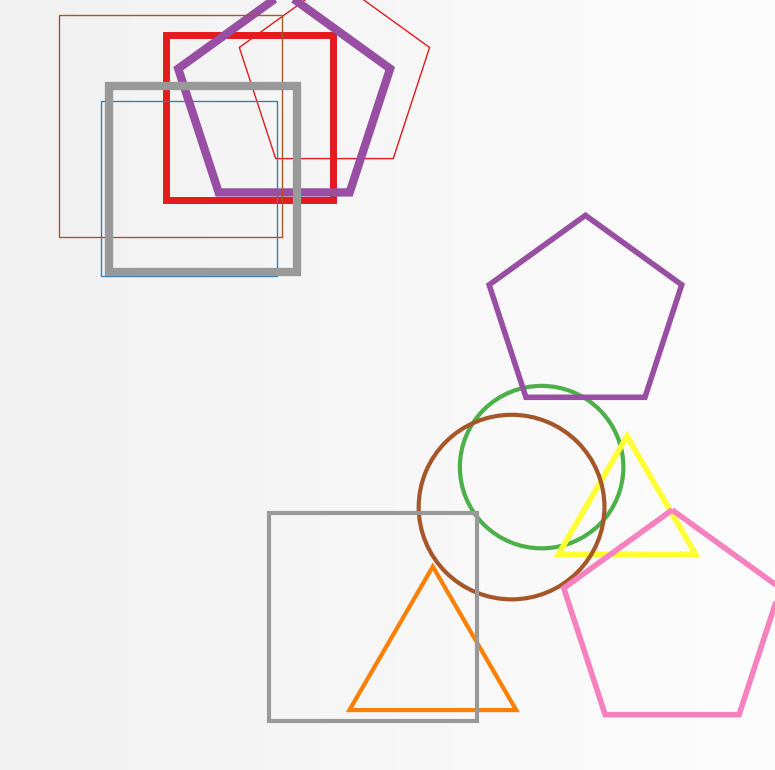[{"shape": "pentagon", "thickness": 0.5, "radius": 0.65, "center": [0.432, 0.898]}, {"shape": "square", "thickness": 2.5, "radius": 0.54, "center": [0.322, 0.848]}, {"shape": "square", "thickness": 0.5, "radius": 0.57, "center": [0.244, 0.755]}, {"shape": "circle", "thickness": 1.5, "radius": 0.53, "center": [0.699, 0.393]}, {"shape": "pentagon", "thickness": 2, "radius": 0.65, "center": [0.755, 0.59]}, {"shape": "pentagon", "thickness": 3, "radius": 0.72, "center": [0.367, 0.866]}, {"shape": "triangle", "thickness": 1.5, "radius": 0.62, "center": [0.558, 0.14]}, {"shape": "triangle", "thickness": 2, "radius": 0.51, "center": [0.809, 0.331]}, {"shape": "circle", "thickness": 1.5, "radius": 0.6, "center": [0.66, 0.341]}, {"shape": "square", "thickness": 0.5, "radius": 0.72, "center": [0.22, 0.836]}, {"shape": "pentagon", "thickness": 2, "radius": 0.73, "center": [0.867, 0.191]}, {"shape": "square", "thickness": 3, "radius": 0.6, "center": [0.262, 0.768]}, {"shape": "square", "thickness": 1.5, "radius": 0.67, "center": [0.481, 0.199]}]